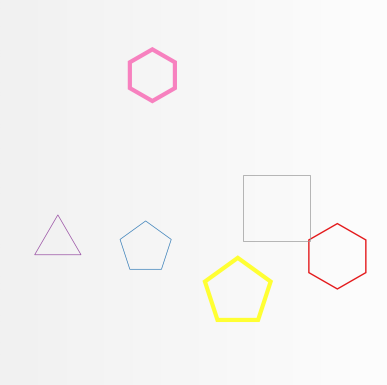[{"shape": "hexagon", "thickness": 1, "radius": 0.42, "center": [0.871, 0.334]}, {"shape": "pentagon", "thickness": 0.5, "radius": 0.35, "center": [0.376, 0.357]}, {"shape": "triangle", "thickness": 0.5, "radius": 0.35, "center": [0.149, 0.373]}, {"shape": "pentagon", "thickness": 3, "radius": 0.45, "center": [0.614, 0.241]}, {"shape": "hexagon", "thickness": 3, "radius": 0.34, "center": [0.393, 0.805]}, {"shape": "square", "thickness": 0.5, "radius": 0.43, "center": [0.714, 0.461]}]